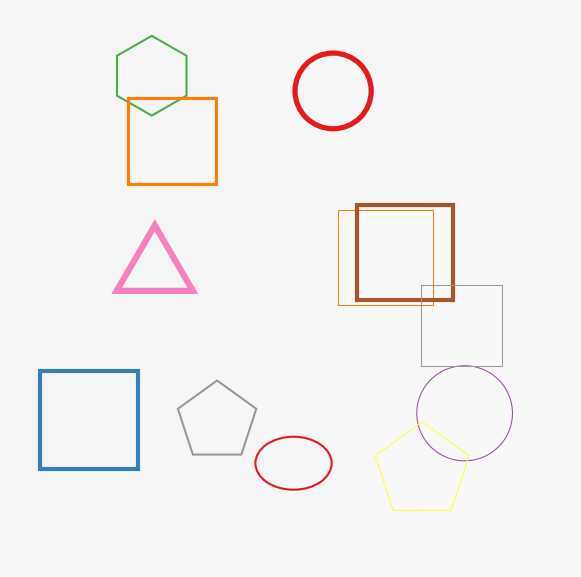[{"shape": "oval", "thickness": 1, "radius": 0.33, "center": [0.505, 0.197]}, {"shape": "circle", "thickness": 2.5, "radius": 0.33, "center": [0.573, 0.842]}, {"shape": "square", "thickness": 2, "radius": 0.42, "center": [0.153, 0.272]}, {"shape": "hexagon", "thickness": 1, "radius": 0.35, "center": [0.261, 0.868]}, {"shape": "circle", "thickness": 0.5, "radius": 0.41, "center": [0.799, 0.284]}, {"shape": "square", "thickness": 0.5, "radius": 0.41, "center": [0.664, 0.553]}, {"shape": "square", "thickness": 1.5, "radius": 0.37, "center": [0.296, 0.755]}, {"shape": "pentagon", "thickness": 0.5, "radius": 0.42, "center": [0.726, 0.184]}, {"shape": "square", "thickness": 2, "radius": 0.41, "center": [0.697, 0.562]}, {"shape": "triangle", "thickness": 3, "radius": 0.38, "center": [0.266, 0.533]}, {"shape": "square", "thickness": 0.5, "radius": 0.35, "center": [0.794, 0.435]}, {"shape": "pentagon", "thickness": 1, "radius": 0.35, "center": [0.374, 0.269]}]